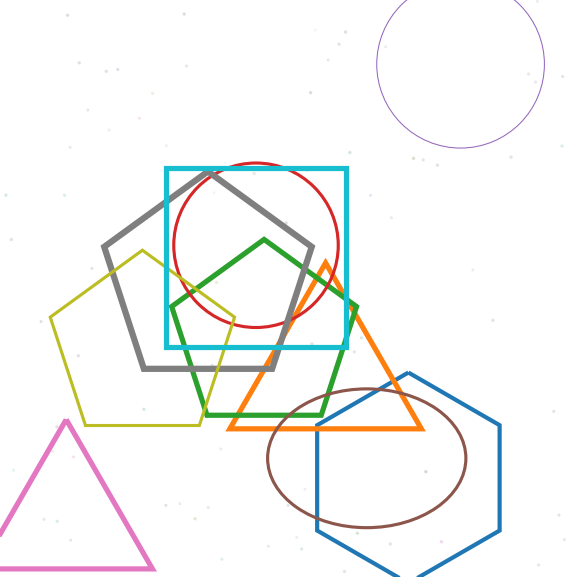[{"shape": "hexagon", "thickness": 2, "radius": 0.91, "center": [0.707, 0.172]}, {"shape": "triangle", "thickness": 2.5, "radius": 0.96, "center": [0.564, 0.352]}, {"shape": "pentagon", "thickness": 2.5, "radius": 0.84, "center": [0.457, 0.416]}, {"shape": "circle", "thickness": 1.5, "radius": 0.71, "center": [0.443, 0.574]}, {"shape": "circle", "thickness": 0.5, "radius": 0.73, "center": [0.798, 0.888]}, {"shape": "oval", "thickness": 1.5, "radius": 0.86, "center": [0.635, 0.206]}, {"shape": "triangle", "thickness": 2.5, "radius": 0.86, "center": [0.115, 0.1]}, {"shape": "pentagon", "thickness": 3, "radius": 0.94, "center": [0.36, 0.513]}, {"shape": "pentagon", "thickness": 1.5, "radius": 0.84, "center": [0.247, 0.398]}, {"shape": "square", "thickness": 2.5, "radius": 0.78, "center": [0.444, 0.553]}]